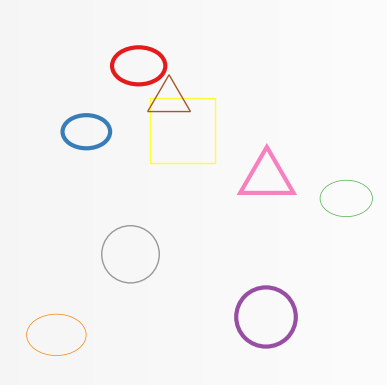[{"shape": "oval", "thickness": 3, "radius": 0.34, "center": [0.358, 0.829]}, {"shape": "oval", "thickness": 3, "radius": 0.31, "center": [0.223, 0.658]}, {"shape": "oval", "thickness": 0.5, "radius": 0.34, "center": [0.894, 0.485]}, {"shape": "circle", "thickness": 3, "radius": 0.38, "center": [0.686, 0.177]}, {"shape": "oval", "thickness": 0.5, "radius": 0.38, "center": [0.146, 0.13]}, {"shape": "square", "thickness": 1, "radius": 0.42, "center": [0.471, 0.661]}, {"shape": "triangle", "thickness": 1, "radius": 0.32, "center": [0.436, 0.742]}, {"shape": "triangle", "thickness": 3, "radius": 0.4, "center": [0.689, 0.539]}, {"shape": "circle", "thickness": 1, "radius": 0.37, "center": [0.337, 0.339]}]